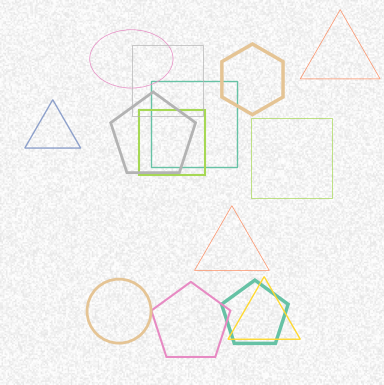[{"shape": "square", "thickness": 1, "radius": 0.56, "center": [0.504, 0.677]}, {"shape": "pentagon", "thickness": 2.5, "radius": 0.45, "center": [0.662, 0.182]}, {"shape": "triangle", "thickness": 0.5, "radius": 0.6, "center": [0.884, 0.855]}, {"shape": "triangle", "thickness": 0.5, "radius": 0.56, "center": [0.602, 0.354]}, {"shape": "triangle", "thickness": 1, "radius": 0.42, "center": [0.137, 0.657]}, {"shape": "oval", "thickness": 0.5, "radius": 0.54, "center": [0.341, 0.847]}, {"shape": "pentagon", "thickness": 1.5, "radius": 0.54, "center": [0.496, 0.16]}, {"shape": "square", "thickness": 1.5, "radius": 0.43, "center": [0.447, 0.63]}, {"shape": "square", "thickness": 0.5, "radius": 0.52, "center": [0.757, 0.59]}, {"shape": "triangle", "thickness": 1, "radius": 0.54, "center": [0.686, 0.173]}, {"shape": "circle", "thickness": 2, "radius": 0.42, "center": [0.309, 0.192]}, {"shape": "hexagon", "thickness": 2.5, "radius": 0.46, "center": [0.656, 0.794]}, {"shape": "square", "thickness": 0.5, "radius": 0.46, "center": [0.436, 0.79]}, {"shape": "pentagon", "thickness": 2, "radius": 0.58, "center": [0.398, 0.645]}]